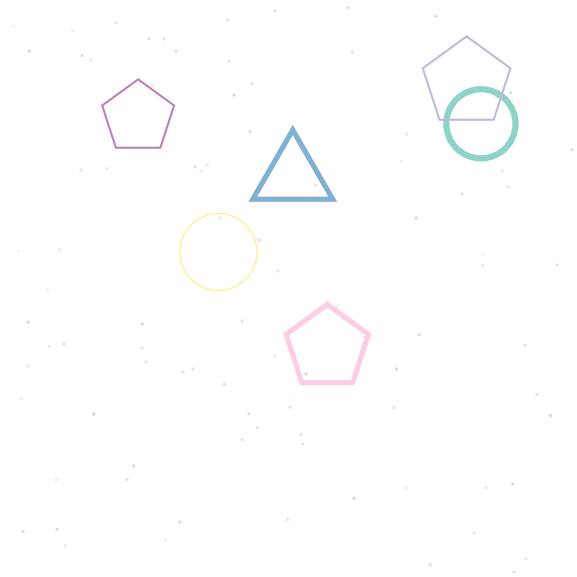[{"shape": "circle", "thickness": 3, "radius": 0.3, "center": [0.833, 0.785]}, {"shape": "pentagon", "thickness": 1, "radius": 0.4, "center": [0.808, 0.856]}, {"shape": "triangle", "thickness": 2.5, "radius": 0.4, "center": [0.507, 0.694]}, {"shape": "pentagon", "thickness": 2.5, "radius": 0.37, "center": [0.567, 0.397]}, {"shape": "pentagon", "thickness": 1, "radius": 0.33, "center": [0.239, 0.796]}, {"shape": "circle", "thickness": 0.5, "radius": 0.33, "center": [0.378, 0.563]}]